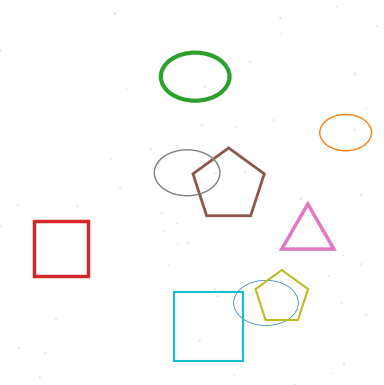[{"shape": "oval", "thickness": 0.5, "radius": 0.42, "center": [0.691, 0.213]}, {"shape": "oval", "thickness": 1, "radius": 0.34, "center": [0.898, 0.656]}, {"shape": "oval", "thickness": 3, "radius": 0.45, "center": [0.507, 0.801]}, {"shape": "square", "thickness": 2.5, "radius": 0.35, "center": [0.159, 0.354]}, {"shape": "pentagon", "thickness": 2, "radius": 0.49, "center": [0.594, 0.518]}, {"shape": "triangle", "thickness": 2.5, "radius": 0.39, "center": [0.8, 0.392]}, {"shape": "oval", "thickness": 1, "radius": 0.43, "center": [0.486, 0.551]}, {"shape": "pentagon", "thickness": 1.5, "radius": 0.36, "center": [0.732, 0.227]}, {"shape": "square", "thickness": 1.5, "radius": 0.45, "center": [0.542, 0.151]}]